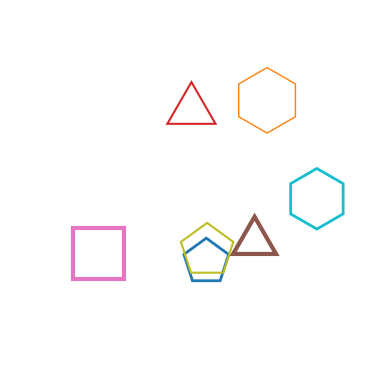[{"shape": "pentagon", "thickness": 2, "radius": 0.31, "center": [0.536, 0.32]}, {"shape": "hexagon", "thickness": 1, "radius": 0.43, "center": [0.694, 0.739]}, {"shape": "triangle", "thickness": 1.5, "radius": 0.36, "center": [0.497, 0.715]}, {"shape": "triangle", "thickness": 3, "radius": 0.32, "center": [0.661, 0.373]}, {"shape": "square", "thickness": 3, "radius": 0.33, "center": [0.257, 0.342]}, {"shape": "pentagon", "thickness": 1.5, "radius": 0.36, "center": [0.538, 0.35]}, {"shape": "hexagon", "thickness": 2, "radius": 0.39, "center": [0.823, 0.484]}]